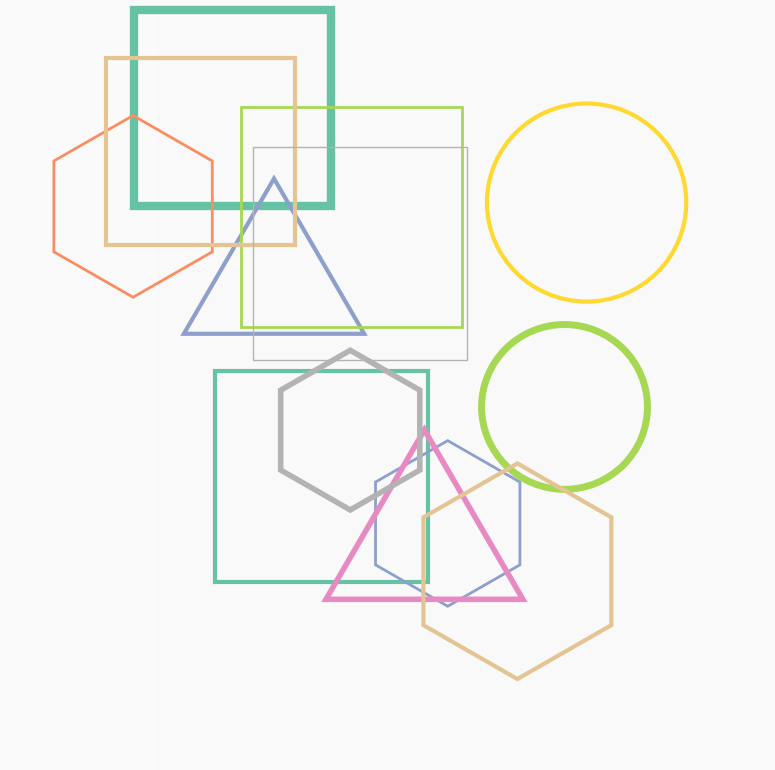[{"shape": "square", "thickness": 3, "radius": 0.64, "center": [0.3, 0.859]}, {"shape": "square", "thickness": 1.5, "radius": 0.69, "center": [0.415, 0.381]}, {"shape": "hexagon", "thickness": 1, "radius": 0.59, "center": [0.172, 0.732]}, {"shape": "hexagon", "thickness": 1, "radius": 0.54, "center": [0.578, 0.32]}, {"shape": "triangle", "thickness": 1.5, "radius": 0.67, "center": [0.354, 0.634]}, {"shape": "triangle", "thickness": 2, "radius": 0.73, "center": [0.548, 0.295]}, {"shape": "circle", "thickness": 2.5, "radius": 0.54, "center": [0.728, 0.472]}, {"shape": "square", "thickness": 1, "radius": 0.71, "center": [0.454, 0.718]}, {"shape": "circle", "thickness": 1.5, "radius": 0.64, "center": [0.757, 0.737]}, {"shape": "square", "thickness": 1.5, "radius": 0.61, "center": [0.259, 0.803]}, {"shape": "hexagon", "thickness": 1.5, "radius": 0.7, "center": [0.668, 0.258]}, {"shape": "hexagon", "thickness": 2, "radius": 0.52, "center": [0.452, 0.441]}, {"shape": "square", "thickness": 0.5, "radius": 0.69, "center": [0.465, 0.671]}]